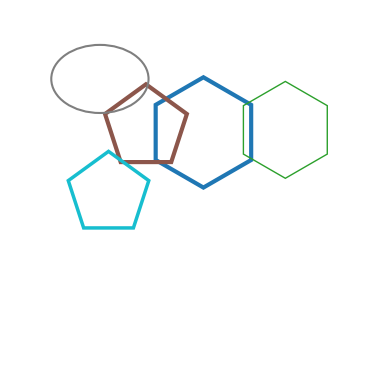[{"shape": "hexagon", "thickness": 3, "radius": 0.72, "center": [0.528, 0.656]}, {"shape": "hexagon", "thickness": 1, "radius": 0.63, "center": [0.741, 0.663]}, {"shape": "pentagon", "thickness": 3, "radius": 0.56, "center": [0.379, 0.669]}, {"shape": "oval", "thickness": 1.5, "radius": 0.63, "center": [0.26, 0.795]}, {"shape": "pentagon", "thickness": 2.5, "radius": 0.55, "center": [0.282, 0.497]}]